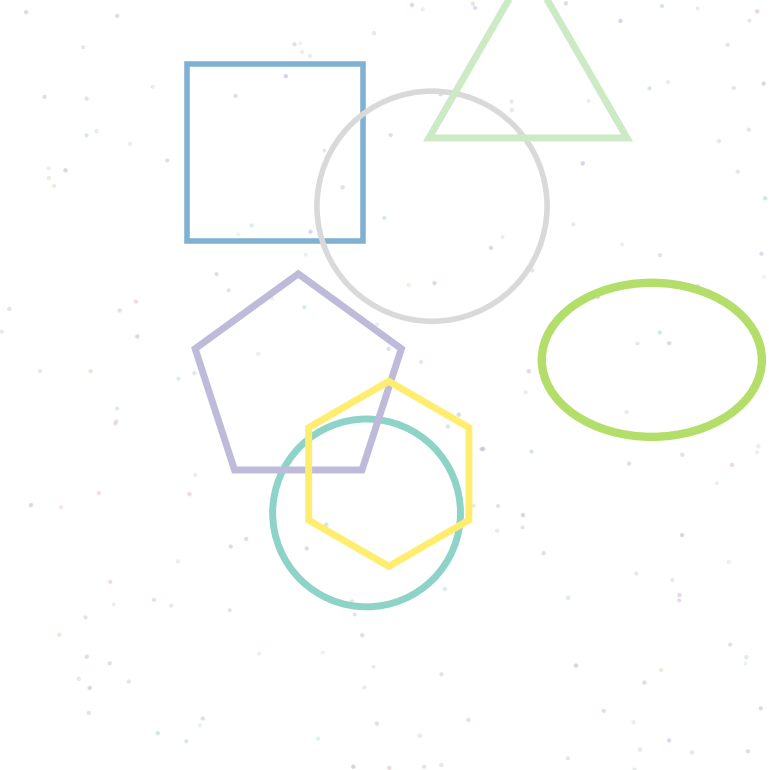[{"shape": "circle", "thickness": 2.5, "radius": 0.61, "center": [0.476, 0.334]}, {"shape": "pentagon", "thickness": 2.5, "radius": 0.7, "center": [0.387, 0.504]}, {"shape": "square", "thickness": 2, "radius": 0.57, "center": [0.357, 0.802]}, {"shape": "oval", "thickness": 3, "radius": 0.71, "center": [0.847, 0.533]}, {"shape": "circle", "thickness": 2, "radius": 0.75, "center": [0.561, 0.732]}, {"shape": "triangle", "thickness": 2.5, "radius": 0.74, "center": [0.686, 0.895]}, {"shape": "hexagon", "thickness": 2.5, "radius": 0.6, "center": [0.505, 0.385]}]